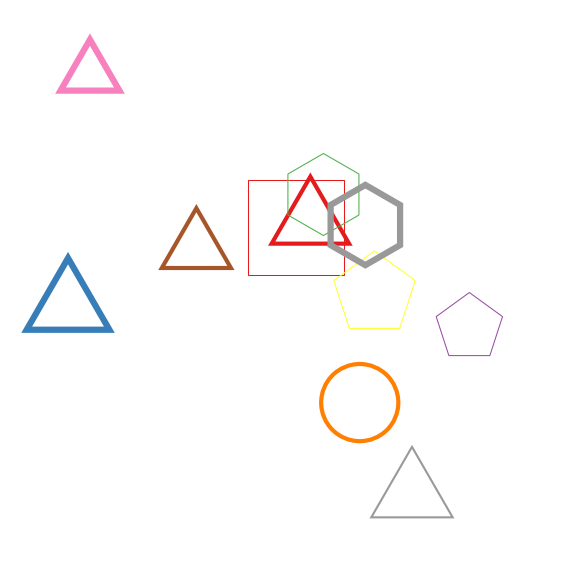[{"shape": "triangle", "thickness": 2, "radius": 0.39, "center": [0.537, 0.616]}, {"shape": "square", "thickness": 0.5, "radius": 0.41, "center": [0.513, 0.605]}, {"shape": "triangle", "thickness": 3, "radius": 0.41, "center": [0.118, 0.47]}, {"shape": "hexagon", "thickness": 0.5, "radius": 0.35, "center": [0.56, 0.662]}, {"shape": "pentagon", "thickness": 0.5, "radius": 0.3, "center": [0.813, 0.432]}, {"shape": "circle", "thickness": 2, "radius": 0.33, "center": [0.623, 0.302]}, {"shape": "pentagon", "thickness": 0.5, "radius": 0.37, "center": [0.648, 0.49]}, {"shape": "triangle", "thickness": 2, "radius": 0.35, "center": [0.34, 0.57]}, {"shape": "triangle", "thickness": 3, "radius": 0.29, "center": [0.156, 0.872]}, {"shape": "triangle", "thickness": 1, "radius": 0.41, "center": [0.713, 0.144]}, {"shape": "hexagon", "thickness": 3, "radius": 0.35, "center": [0.633, 0.609]}]